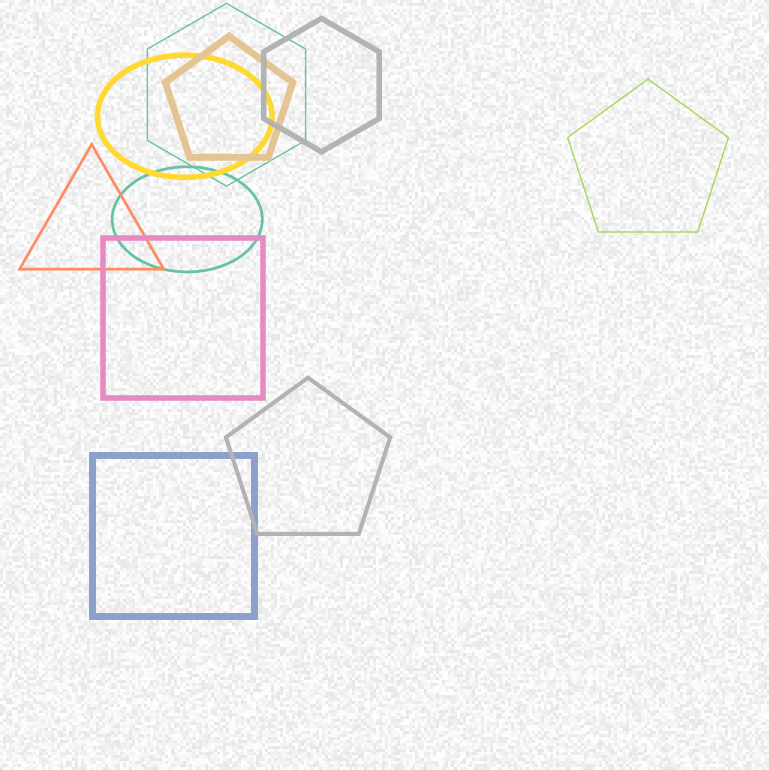[{"shape": "hexagon", "thickness": 0.5, "radius": 0.59, "center": [0.294, 0.877]}, {"shape": "oval", "thickness": 1, "radius": 0.49, "center": [0.243, 0.715]}, {"shape": "triangle", "thickness": 1, "radius": 0.54, "center": [0.119, 0.704]}, {"shape": "square", "thickness": 2.5, "radius": 0.52, "center": [0.225, 0.304]}, {"shape": "square", "thickness": 2, "radius": 0.52, "center": [0.238, 0.587]}, {"shape": "pentagon", "thickness": 0.5, "radius": 0.55, "center": [0.842, 0.788]}, {"shape": "oval", "thickness": 2, "radius": 0.57, "center": [0.24, 0.849]}, {"shape": "pentagon", "thickness": 2.5, "radius": 0.44, "center": [0.297, 0.866]}, {"shape": "pentagon", "thickness": 1.5, "radius": 0.56, "center": [0.4, 0.397]}, {"shape": "hexagon", "thickness": 2, "radius": 0.43, "center": [0.417, 0.889]}]